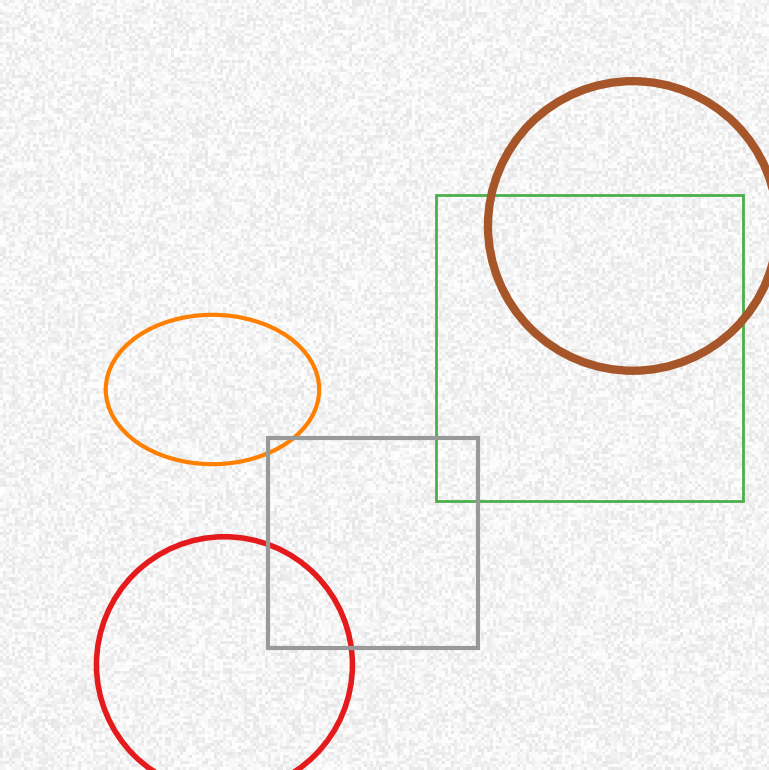[{"shape": "circle", "thickness": 2, "radius": 0.83, "center": [0.291, 0.137]}, {"shape": "square", "thickness": 1, "radius": 1.0, "center": [0.765, 0.548]}, {"shape": "oval", "thickness": 1.5, "radius": 0.69, "center": [0.276, 0.494]}, {"shape": "circle", "thickness": 3, "radius": 0.94, "center": [0.822, 0.707]}, {"shape": "square", "thickness": 1.5, "radius": 0.68, "center": [0.484, 0.295]}]